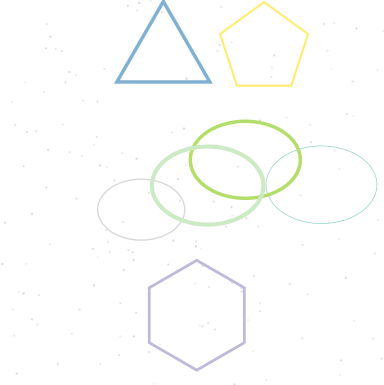[{"shape": "oval", "thickness": 0.5, "radius": 0.72, "center": [0.835, 0.52]}, {"shape": "hexagon", "thickness": 2, "radius": 0.71, "center": [0.511, 0.181]}, {"shape": "triangle", "thickness": 2.5, "radius": 0.7, "center": [0.424, 0.857]}, {"shape": "oval", "thickness": 2.5, "radius": 0.71, "center": [0.637, 0.585]}, {"shape": "oval", "thickness": 1, "radius": 0.57, "center": [0.367, 0.455]}, {"shape": "oval", "thickness": 3, "radius": 0.72, "center": [0.539, 0.518]}, {"shape": "pentagon", "thickness": 1.5, "radius": 0.6, "center": [0.686, 0.875]}]